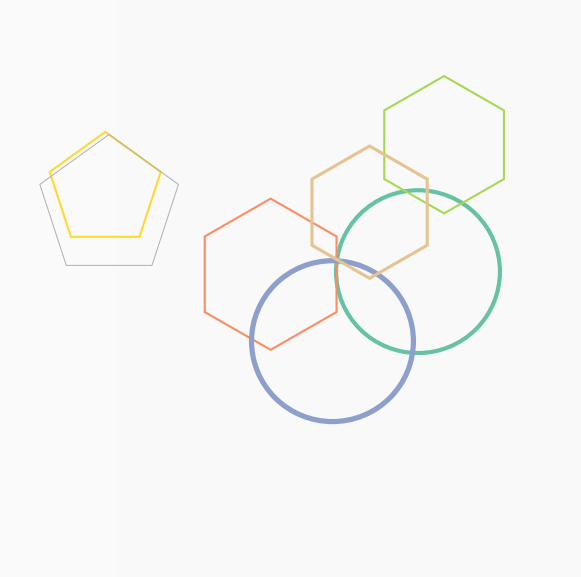[{"shape": "circle", "thickness": 2, "radius": 0.7, "center": [0.719, 0.529]}, {"shape": "hexagon", "thickness": 1, "radius": 0.65, "center": [0.466, 0.524]}, {"shape": "circle", "thickness": 2.5, "radius": 0.7, "center": [0.572, 0.408]}, {"shape": "hexagon", "thickness": 1, "radius": 0.59, "center": [0.764, 0.749]}, {"shape": "pentagon", "thickness": 1, "radius": 0.5, "center": [0.181, 0.67]}, {"shape": "hexagon", "thickness": 1.5, "radius": 0.57, "center": [0.636, 0.632]}, {"shape": "pentagon", "thickness": 0.5, "radius": 0.63, "center": [0.188, 0.641]}]